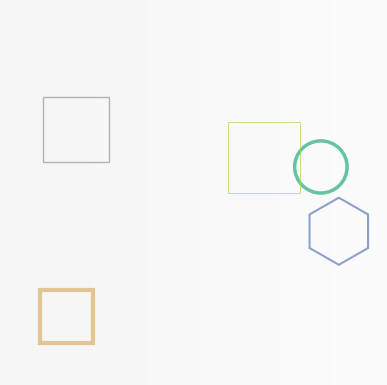[{"shape": "circle", "thickness": 2.5, "radius": 0.34, "center": [0.828, 0.566]}, {"shape": "hexagon", "thickness": 1.5, "radius": 0.44, "center": [0.874, 0.399]}, {"shape": "square", "thickness": 0.5, "radius": 0.46, "center": [0.681, 0.591]}, {"shape": "square", "thickness": 3, "radius": 0.34, "center": [0.172, 0.178]}, {"shape": "square", "thickness": 1, "radius": 0.43, "center": [0.197, 0.664]}]